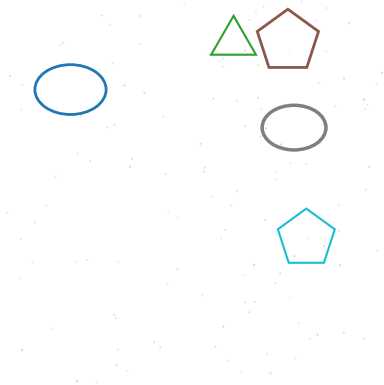[{"shape": "oval", "thickness": 2, "radius": 0.46, "center": [0.183, 0.767]}, {"shape": "triangle", "thickness": 1.5, "radius": 0.34, "center": [0.607, 0.892]}, {"shape": "pentagon", "thickness": 2, "radius": 0.42, "center": [0.748, 0.892]}, {"shape": "oval", "thickness": 2.5, "radius": 0.41, "center": [0.764, 0.669]}, {"shape": "pentagon", "thickness": 1.5, "radius": 0.39, "center": [0.796, 0.38]}]